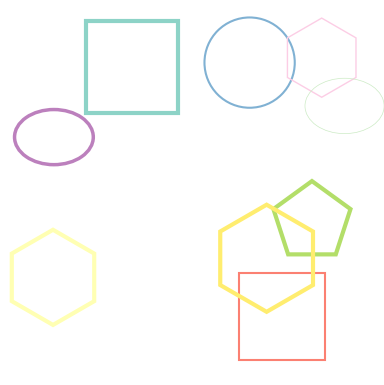[{"shape": "square", "thickness": 3, "radius": 0.6, "center": [0.342, 0.826]}, {"shape": "hexagon", "thickness": 3, "radius": 0.62, "center": [0.138, 0.28]}, {"shape": "square", "thickness": 1.5, "radius": 0.56, "center": [0.733, 0.178]}, {"shape": "circle", "thickness": 1.5, "radius": 0.59, "center": [0.648, 0.837]}, {"shape": "pentagon", "thickness": 3, "radius": 0.53, "center": [0.81, 0.424]}, {"shape": "hexagon", "thickness": 1, "radius": 0.51, "center": [0.836, 0.85]}, {"shape": "oval", "thickness": 2.5, "radius": 0.51, "center": [0.14, 0.644]}, {"shape": "oval", "thickness": 0.5, "radius": 0.51, "center": [0.895, 0.725]}, {"shape": "hexagon", "thickness": 3, "radius": 0.7, "center": [0.693, 0.329]}]